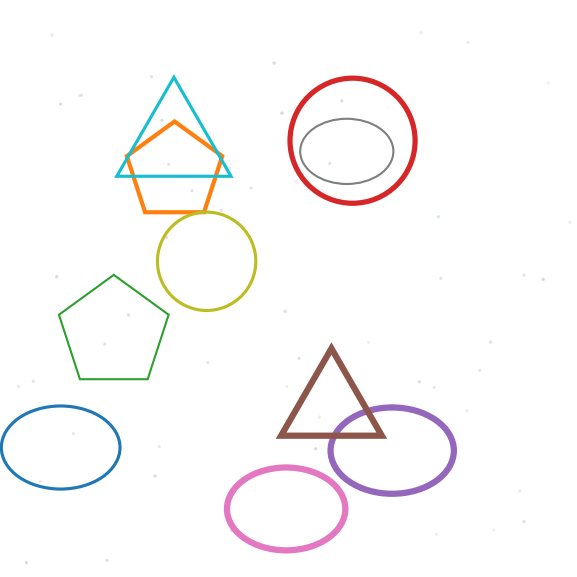[{"shape": "oval", "thickness": 1.5, "radius": 0.51, "center": [0.105, 0.224]}, {"shape": "pentagon", "thickness": 2, "radius": 0.43, "center": [0.302, 0.702]}, {"shape": "pentagon", "thickness": 1, "radius": 0.5, "center": [0.197, 0.423]}, {"shape": "circle", "thickness": 2.5, "radius": 0.54, "center": [0.61, 0.755]}, {"shape": "oval", "thickness": 3, "radius": 0.53, "center": [0.679, 0.219]}, {"shape": "triangle", "thickness": 3, "radius": 0.5, "center": [0.574, 0.295]}, {"shape": "oval", "thickness": 3, "radius": 0.51, "center": [0.495, 0.118]}, {"shape": "oval", "thickness": 1, "radius": 0.4, "center": [0.601, 0.737]}, {"shape": "circle", "thickness": 1.5, "radius": 0.43, "center": [0.358, 0.547]}, {"shape": "triangle", "thickness": 1.5, "radius": 0.57, "center": [0.301, 0.751]}]